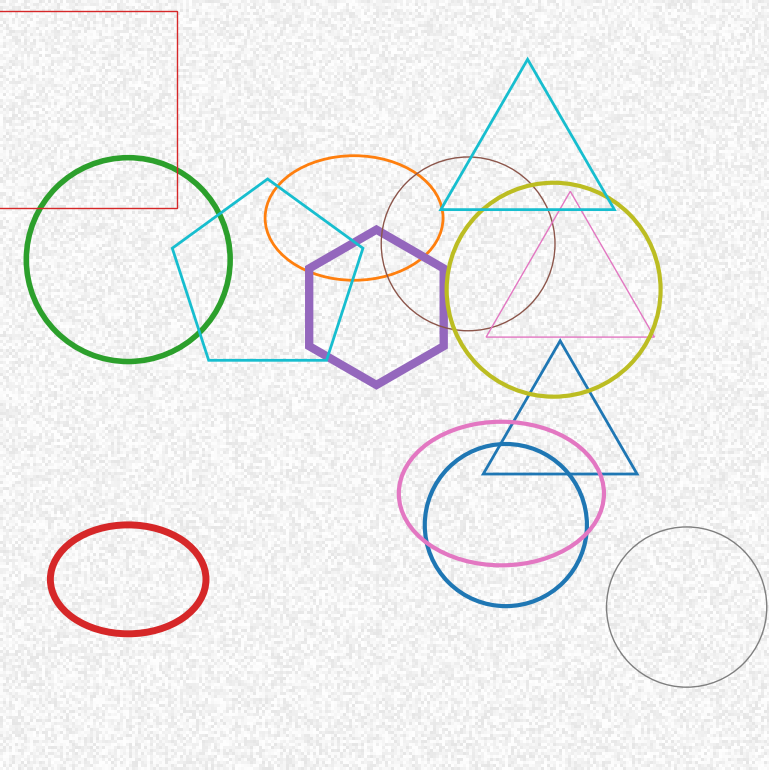[{"shape": "triangle", "thickness": 1, "radius": 0.58, "center": [0.728, 0.442]}, {"shape": "circle", "thickness": 1.5, "radius": 0.53, "center": [0.657, 0.318]}, {"shape": "oval", "thickness": 1, "radius": 0.58, "center": [0.46, 0.717]}, {"shape": "circle", "thickness": 2, "radius": 0.66, "center": [0.167, 0.663]}, {"shape": "oval", "thickness": 2.5, "radius": 0.51, "center": [0.166, 0.248]}, {"shape": "square", "thickness": 0.5, "radius": 0.64, "center": [0.101, 0.858]}, {"shape": "hexagon", "thickness": 3, "radius": 0.5, "center": [0.489, 0.601]}, {"shape": "circle", "thickness": 0.5, "radius": 0.56, "center": [0.608, 0.683]}, {"shape": "oval", "thickness": 1.5, "radius": 0.67, "center": [0.651, 0.359]}, {"shape": "triangle", "thickness": 0.5, "radius": 0.63, "center": [0.741, 0.625]}, {"shape": "circle", "thickness": 0.5, "radius": 0.52, "center": [0.892, 0.212]}, {"shape": "circle", "thickness": 1.5, "radius": 0.69, "center": [0.719, 0.624]}, {"shape": "triangle", "thickness": 1, "radius": 0.65, "center": [0.685, 0.793]}, {"shape": "pentagon", "thickness": 1, "radius": 0.65, "center": [0.348, 0.637]}]